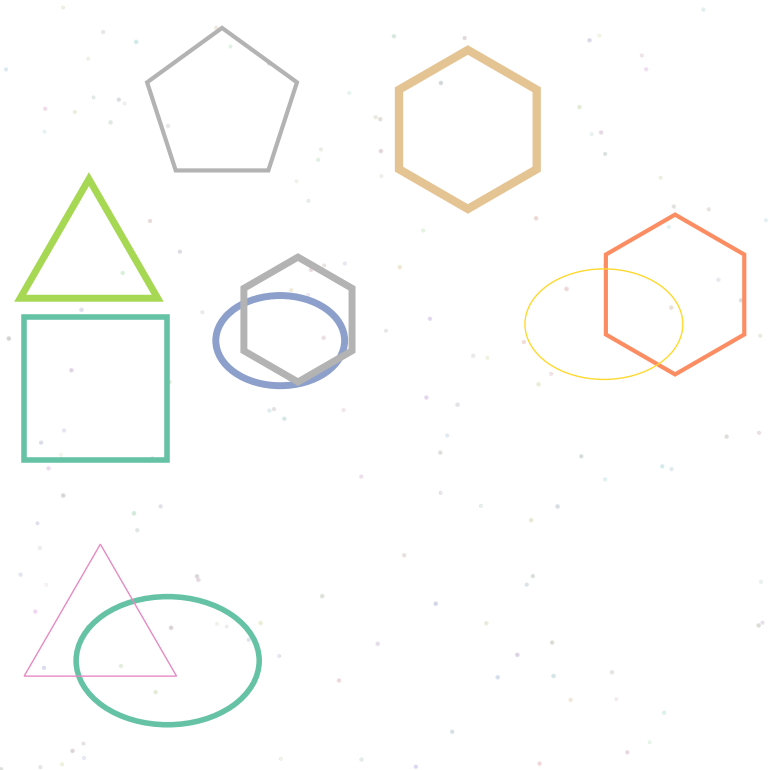[{"shape": "oval", "thickness": 2, "radius": 0.59, "center": [0.218, 0.142]}, {"shape": "square", "thickness": 2, "radius": 0.46, "center": [0.124, 0.495]}, {"shape": "hexagon", "thickness": 1.5, "radius": 0.52, "center": [0.877, 0.618]}, {"shape": "oval", "thickness": 2.5, "radius": 0.42, "center": [0.364, 0.558]}, {"shape": "triangle", "thickness": 0.5, "radius": 0.57, "center": [0.13, 0.179]}, {"shape": "triangle", "thickness": 2.5, "radius": 0.52, "center": [0.115, 0.664]}, {"shape": "oval", "thickness": 0.5, "radius": 0.51, "center": [0.784, 0.579]}, {"shape": "hexagon", "thickness": 3, "radius": 0.52, "center": [0.608, 0.832]}, {"shape": "hexagon", "thickness": 2.5, "radius": 0.41, "center": [0.387, 0.585]}, {"shape": "pentagon", "thickness": 1.5, "radius": 0.51, "center": [0.288, 0.861]}]